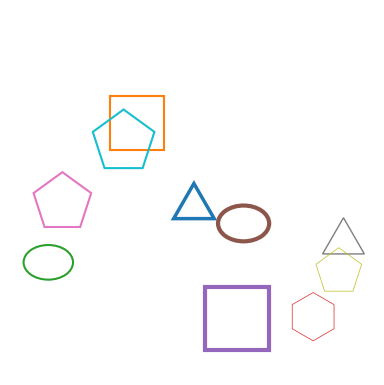[{"shape": "triangle", "thickness": 2.5, "radius": 0.3, "center": [0.504, 0.463]}, {"shape": "square", "thickness": 1.5, "radius": 0.35, "center": [0.356, 0.68]}, {"shape": "oval", "thickness": 1.5, "radius": 0.32, "center": [0.125, 0.319]}, {"shape": "hexagon", "thickness": 0.5, "radius": 0.31, "center": [0.813, 0.177]}, {"shape": "square", "thickness": 3, "radius": 0.41, "center": [0.615, 0.172]}, {"shape": "oval", "thickness": 3, "radius": 0.33, "center": [0.633, 0.42]}, {"shape": "pentagon", "thickness": 1.5, "radius": 0.39, "center": [0.162, 0.474]}, {"shape": "triangle", "thickness": 1, "radius": 0.31, "center": [0.892, 0.372]}, {"shape": "pentagon", "thickness": 0.5, "radius": 0.31, "center": [0.88, 0.294]}, {"shape": "pentagon", "thickness": 1.5, "radius": 0.42, "center": [0.321, 0.631]}]